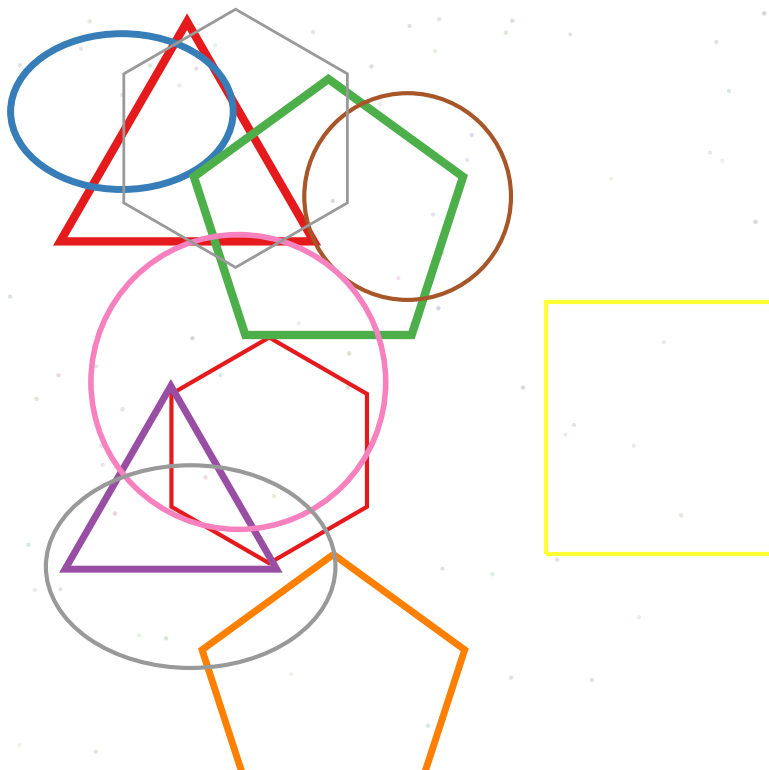[{"shape": "hexagon", "thickness": 1.5, "radius": 0.73, "center": [0.35, 0.415]}, {"shape": "triangle", "thickness": 3, "radius": 0.95, "center": [0.243, 0.782]}, {"shape": "oval", "thickness": 2.5, "radius": 0.72, "center": [0.158, 0.855]}, {"shape": "pentagon", "thickness": 3, "radius": 0.92, "center": [0.427, 0.714]}, {"shape": "triangle", "thickness": 2.5, "radius": 0.79, "center": [0.222, 0.34]}, {"shape": "pentagon", "thickness": 2.5, "radius": 0.9, "center": [0.433, 0.101]}, {"shape": "square", "thickness": 1.5, "radius": 0.82, "center": [0.873, 0.444]}, {"shape": "circle", "thickness": 1.5, "radius": 0.67, "center": [0.529, 0.745]}, {"shape": "circle", "thickness": 2, "radius": 0.96, "center": [0.31, 0.504]}, {"shape": "hexagon", "thickness": 1, "radius": 0.84, "center": [0.306, 0.82]}, {"shape": "oval", "thickness": 1.5, "radius": 0.94, "center": [0.248, 0.264]}]